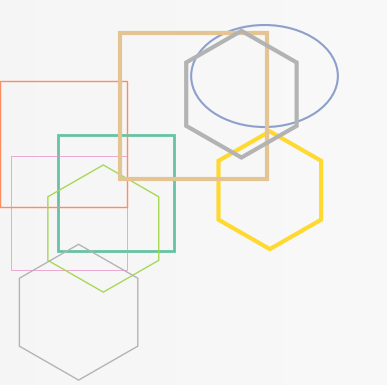[{"shape": "square", "thickness": 2, "radius": 0.75, "center": [0.3, 0.498]}, {"shape": "square", "thickness": 1, "radius": 0.82, "center": [0.164, 0.627]}, {"shape": "oval", "thickness": 1.5, "radius": 0.95, "center": [0.683, 0.803]}, {"shape": "square", "thickness": 0.5, "radius": 0.74, "center": [0.178, 0.447]}, {"shape": "hexagon", "thickness": 1, "radius": 0.83, "center": [0.267, 0.406]}, {"shape": "hexagon", "thickness": 3, "radius": 0.76, "center": [0.696, 0.506]}, {"shape": "square", "thickness": 3, "radius": 0.95, "center": [0.499, 0.724]}, {"shape": "hexagon", "thickness": 1, "radius": 0.88, "center": [0.203, 0.189]}, {"shape": "hexagon", "thickness": 3, "radius": 0.82, "center": [0.623, 0.755]}]